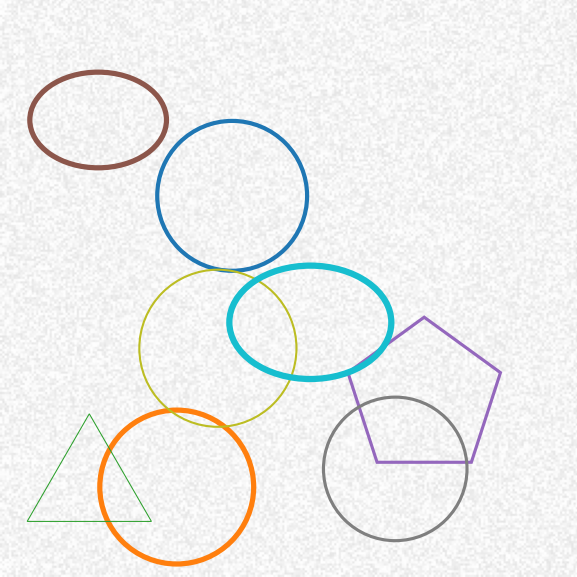[{"shape": "circle", "thickness": 2, "radius": 0.65, "center": [0.402, 0.66]}, {"shape": "circle", "thickness": 2.5, "radius": 0.67, "center": [0.306, 0.156]}, {"shape": "triangle", "thickness": 0.5, "radius": 0.62, "center": [0.155, 0.158]}, {"shape": "pentagon", "thickness": 1.5, "radius": 0.69, "center": [0.735, 0.311]}, {"shape": "oval", "thickness": 2.5, "radius": 0.59, "center": [0.17, 0.791]}, {"shape": "circle", "thickness": 1.5, "radius": 0.62, "center": [0.684, 0.187]}, {"shape": "circle", "thickness": 1, "radius": 0.68, "center": [0.377, 0.396]}, {"shape": "oval", "thickness": 3, "radius": 0.7, "center": [0.537, 0.441]}]